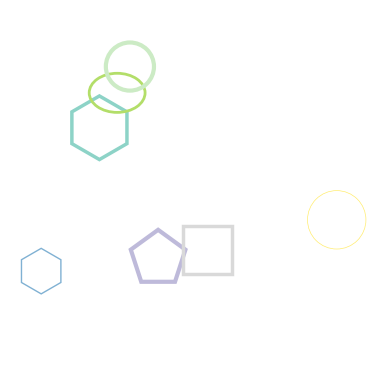[{"shape": "hexagon", "thickness": 2.5, "radius": 0.41, "center": [0.258, 0.668]}, {"shape": "pentagon", "thickness": 3, "radius": 0.37, "center": [0.411, 0.328]}, {"shape": "hexagon", "thickness": 1, "radius": 0.3, "center": [0.107, 0.296]}, {"shape": "oval", "thickness": 2, "radius": 0.36, "center": [0.304, 0.759]}, {"shape": "square", "thickness": 2.5, "radius": 0.31, "center": [0.539, 0.351]}, {"shape": "circle", "thickness": 3, "radius": 0.31, "center": [0.337, 0.827]}, {"shape": "circle", "thickness": 0.5, "radius": 0.38, "center": [0.875, 0.429]}]